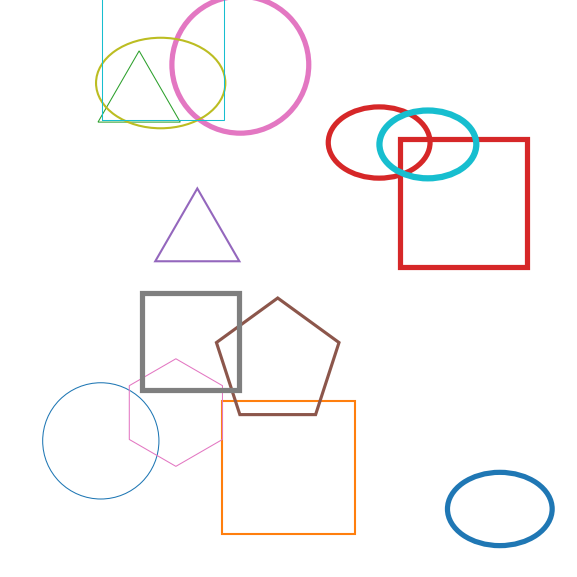[{"shape": "circle", "thickness": 0.5, "radius": 0.5, "center": [0.175, 0.236]}, {"shape": "oval", "thickness": 2.5, "radius": 0.45, "center": [0.865, 0.118]}, {"shape": "square", "thickness": 1, "radius": 0.57, "center": [0.5, 0.19]}, {"shape": "triangle", "thickness": 0.5, "radius": 0.41, "center": [0.241, 0.829]}, {"shape": "oval", "thickness": 2.5, "radius": 0.44, "center": [0.657, 0.752]}, {"shape": "square", "thickness": 2.5, "radius": 0.55, "center": [0.803, 0.647]}, {"shape": "triangle", "thickness": 1, "radius": 0.42, "center": [0.342, 0.589]}, {"shape": "pentagon", "thickness": 1.5, "radius": 0.56, "center": [0.481, 0.371]}, {"shape": "hexagon", "thickness": 0.5, "radius": 0.47, "center": [0.305, 0.285]}, {"shape": "circle", "thickness": 2.5, "radius": 0.59, "center": [0.416, 0.887]}, {"shape": "square", "thickness": 2.5, "radius": 0.42, "center": [0.329, 0.407]}, {"shape": "oval", "thickness": 1, "radius": 0.56, "center": [0.278, 0.855]}, {"shape": "square", "thickness": 0.5, "radius": 0.53, "center": [0.282, 0.897]}, {"shape": "oval", "thickness": 3, "radius": 0.42, "center": [0.741, 0.749]}]